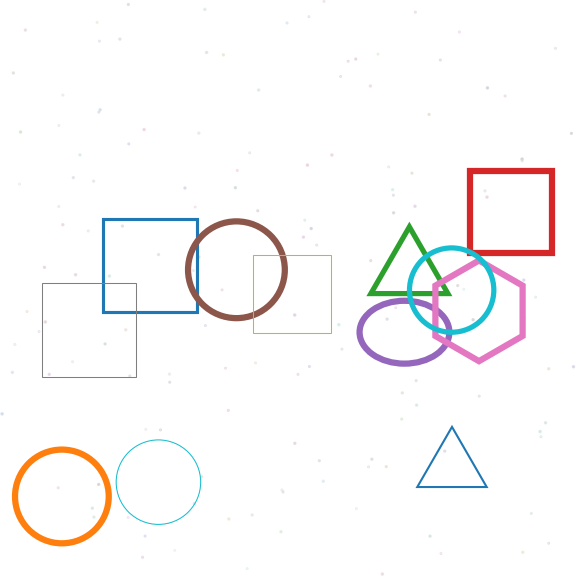[{"shape": "triangle", "thickness": 1, "radius": 0.35, "center": [0.783, 0.191]}, {"shape": "square", "thickness": 1.5, "radius": 0.4, "center": [0.26, 0.539]}, {"shape": "circle", "thickness": 3, "radius": 0.41, "center": [0.107, 0.139]}, {"shape": "triangle", "thickness": 2.5, "radius": 0.38, "center": [0.709, 0.529]}, {"shape": "square", "thickness": 3, "radius": 0.35, "center": [0.885, 0.633]}, {"shape": "oval", "thickness": 3, "radius": 0.39, "center": [0.7, 0.424]}, {"shape": "circle", "thickness": 3, "radius": 0.42, "center": [0.409, 0.532]}, {"shape": "hexagon", "thickness": 3, "radius": 0.44, "center": [0.829, 0.461]}, {"shape": "square", "thickness": 0.5, "radius": 0.41, "center": [0.155, 0.428]}, {"shape": "square", "thickness": 0.5, "radius": 0.34, "center": [0.505, 0.49]}, {"shape": "circle", "thickness": 2.5, "radius": 0.37, "center": [0.782, 0.497]}, {"shape": "circle", "thickness": 0.5, "radius": 0.37, "center": [0.274, 0.164]}]